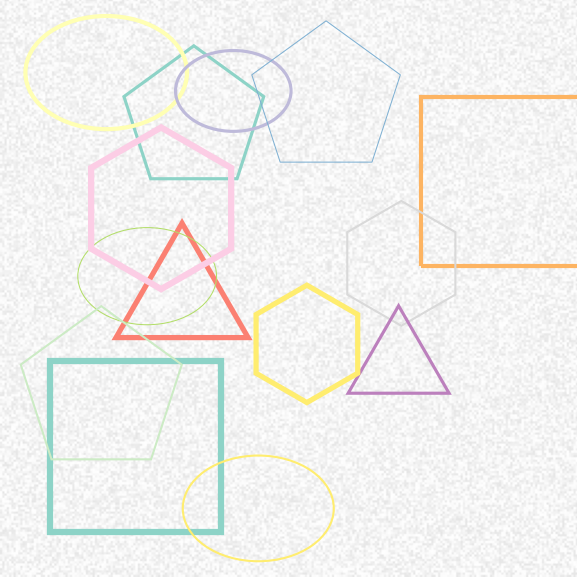[{"shape": "square", "thickness": 3, "radius": 0.74, "center": [0.235, 0.226]}, {"shape": "pentagon", "thickness": 1.5, "radius": 0.64, "center": [0.336, 0.793]}, {"shape": "oval", "thickness": 2, "radius": 0.7, "center": [0.184, 0.873]}, {"shape": "oval", "thickness": 1.5, "radius": 0.5, "center": [0.404, 0.842]}, {"shape": "triangle", "thickness": 2.5, "radius": 0.66, "center": [0.315, 0.481]}, {"shape": "pentagon", "thickness": 0.5, "radius": 0.68, "center": [0.565, 0.828]}, {"shape": "square", "thickness": 2, "radius": 0.73, "center": [0.875, 0.685]}, {"shape": "oval", "thickness": 0.5, "radius": 0.6, "center": [0.255, 0.521]}, {"shape": "hexagon", "thickness": 3, "radius": 0.7, "center": [0.279, 0.638]}, {"shape": "hexagon", "thickness": 1, "radius": 0.54, "center": [0.695, 0.543]}, {"shape": "triangle", "thickness": 1.5, "radius": 0.5, "center": [0.69, 0.369]}, {"shape": "pentagon", "thickness": 1, "radius": 0.73, "center": [0.175, 0.322]}, {"shape": "oval", "thickness": 1, "radius": 0.65, "center": [0.447, 0.119]}, {"shape": "hexagon", "thickness": 2.5, "radius": 0.51, "center": [0.531, 0.404]}]